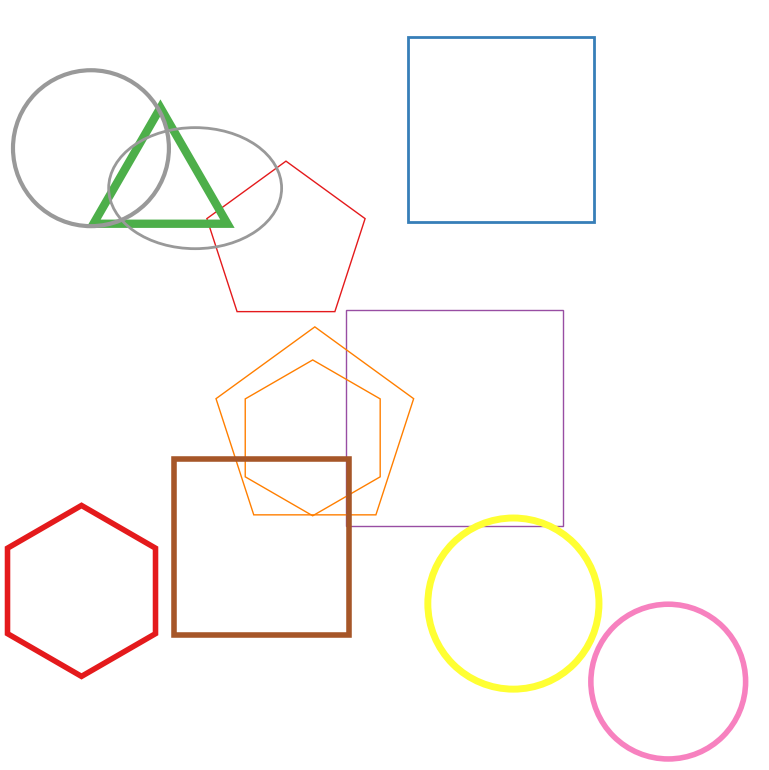[{"shape": "pentagon", "thickness": 0.5, "radius": 0.54, "center": [0.371, 0.683]}, {"shape": "hexagon", "thickness": 2, "radius": 0.55, "center": [0.106, 0.233]}, {"shape": "square", "thickness": 1, "radius": 0.6, "center": [0.651, 0.832]}, {"shape": "triangle", "thickness": 3, "radius": 0.5, "center": [0.208, 0.76]}, {"shape": "square", "thickness": 0.5, "radius": 0.7, "center": [0.59, 0.457]}, {"shape": "pentagon", "thickness": 0.5, "radius": 0.67, "center": [0.409, 0.441]}, {"shape": "hexagon", "thickness": 0.5, "radius": 0.51, "center": [0.406, 0.431]}, {"shape": "circle", "thickness": 2.5, "radius": 0.56, "center": [0.667, 0.216]}, {"shape": "square", "thickness": 2, "radius": 0.57, "center": [0.34, 0.29]}, {"shape": "circle", "thickness": 2, "radius": 0.5, "center": [0.868, 0.115]}, {"shape": "circle", "thickness": 1.5, "radius": 0.51, "center": [0.118, 0.808]}, {"shape": "oval", "thickness": 1, "radius": 0.56, "center": [0.253, 0.756]}]